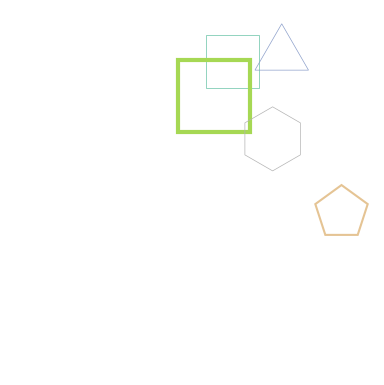[{"shape": "square", "thickness": 0.5, "radius": 0.35, "center": [0.603, 0.841]}, {"shape": "triangle", "thickness": 0.5, "radius": 0.4, "center": [0.732, 0.858]}, {"shape": "square", "thickness": 3, "radius": 0.47, "center": [0.555, 0.75]}, {"shape": "pentagon", "thickness": 1.5, "radius": 0.36, "center": [0.887, 0.448]}, {"shape": "hexagon", "thickness": 0.5, "radius": 0.42, "center": [0.708, 0.639]}]